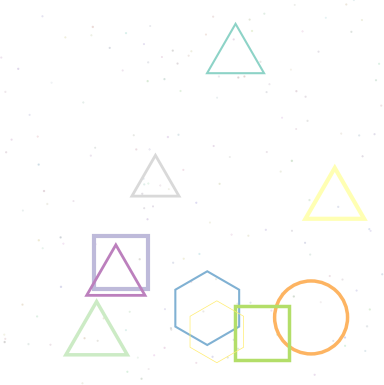[{"shape": "triangle", "thickness": 1.5, "radius": 0.43, "center": [0.612, 0.853]}, {"shape": "triangle", "thickness": 3, "radius": 0.44, "center": [0.87, 0.476]}, {"shape": "square", "thickness": 3, "radius": 0.35, "center": [0.315, 0.318]}, {"shape": "hexagon", "thickness": 1.5, "radius": 0.48, "center": [0.538, 0.2]}, {"shape": "circle", "thickness": 2.5, "radius": 0.47, "center": [0.808, 0.176]}, {"shape": "square", "thickness": 2.5, "radius": 0.35, "center": [0.68, 0.135]}, {"shape": "triangle", "thickness": 2, "radius": 0.35, "center": [0.404, 0.526]}, {"shape": "triangle", "thickness": 2, "radius": 0.44, "center": [0.301, 0.277]}, {"shape": "triangle", "thickness": 2.5, "radius": 0.46, "center": [0.251, 0.125]}, {"shape": "hexagon", "thickness": 0.5, "radius": 0.4, "center": [0.563, 0.138]}]